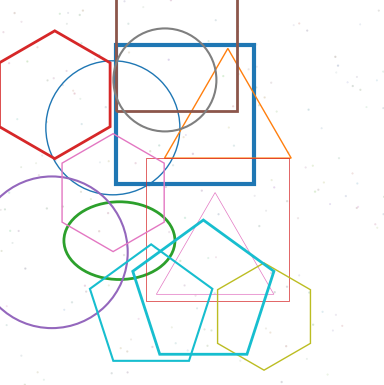[{"shape": "square", "thickness": 3, "radius": 0.9, "center": [0.481, 0.702]}, {"shape": "circle", "thickness": 1, "radius": 0.87, "center": [0.293, 0.668]}, {"shape": "triangle", "thickness": 1, "radius": 0.95, "center": [0.592, 0.684]}, {"shape": "oval", "thickness": 2, "radius": 0.72, "center": [0.31, 0.375]}, {"shape": "square", "thickness": 0.5, "radius": 0.93, "center": [0.566, 0.404]}, {"shape": "hexagon", "thickness": 2, "radius": 0.83, "center": [0.142, 0.754]}, {"shape": "circle", "thickness": 1.5, "radius": 0.98, "center": [0.135, 0.345]}, {"shape": "square", "thickness": 2, "radius": 0.79, "center": [0.458, 0.87]}, {"shape": "triangle", "thickness": 0.5, "radius": 0.88, "center": [0.559, 0.324]}, {"shape": "hexagon", "thickness": 1, "radius": 0.77, "center": [0.294, 0.5]}, {"shape": "circle", "thickness": 1.5, "radius": 0.67, "center": [0.428, 0.792]}, {"shape": "hexagon", "thickness": 1, "radius": 0.7, "center": [0.686, 0.178]}, {"shape": "pentagon", "thickness": 2, "radius": 0.96, "center": [0.528, 0.236]}, {"shape": "pentagon", "thickness": 1.5, "radius": 0.84, "center": [0.393, 0.198]}]